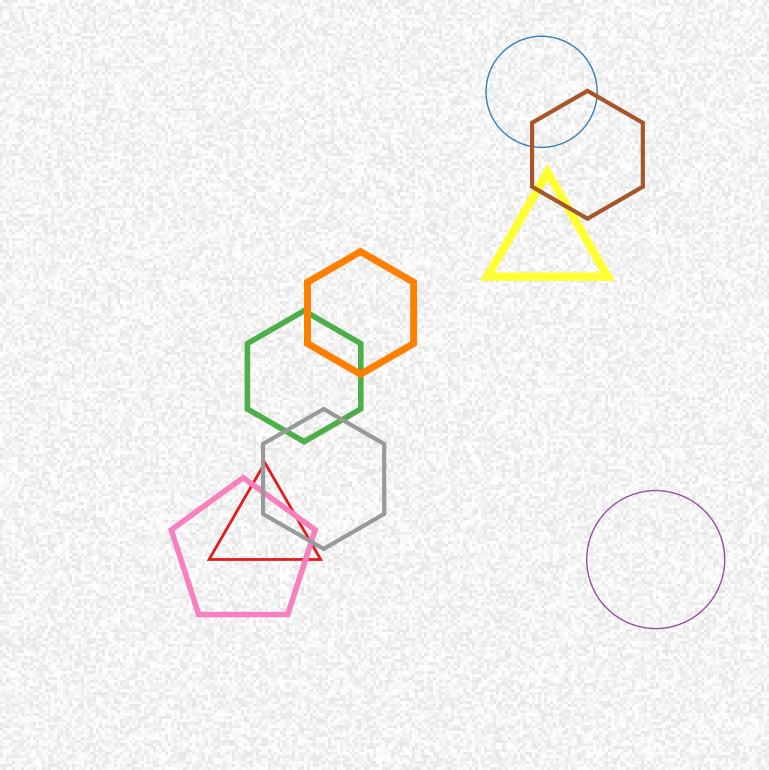[{"shape": "triangle", "thickness": 1, "radius": 0.42, "center": [0.344, 0.315]}, {"shape": "circle", "thickness": 0.5, "radius": 0.36, "center": [0.703, 0.881]}, {"shape": "hexagon", "thickness": 2, "radius": 0.43, "center": [0.395, 0.511]}, {"shape": "circle", "thickness": 0.5, "radius": 0.45, "center": [0.852, 0.273]}, {"shape": "hexagon", "thickness": 2.5, "radius": 0.4, "center": [0.468, 0.594]}, {"shape": "triangle", "thickness": 3, "radius": 0.45, "center": [0.711, 0.686]}, {"shape": "hexagon", "thickness": 1.5, "radius": 0.42, "center": [0.763, 0.799]}, {"shape": "pentagon", "thickness": 2, "radius": 0.49, "center": [0.316, 0.281]}, {"shape": "hexagon", "thickness": 1.5, "radius": 0.45, "center": [0.42, 0.378]}]